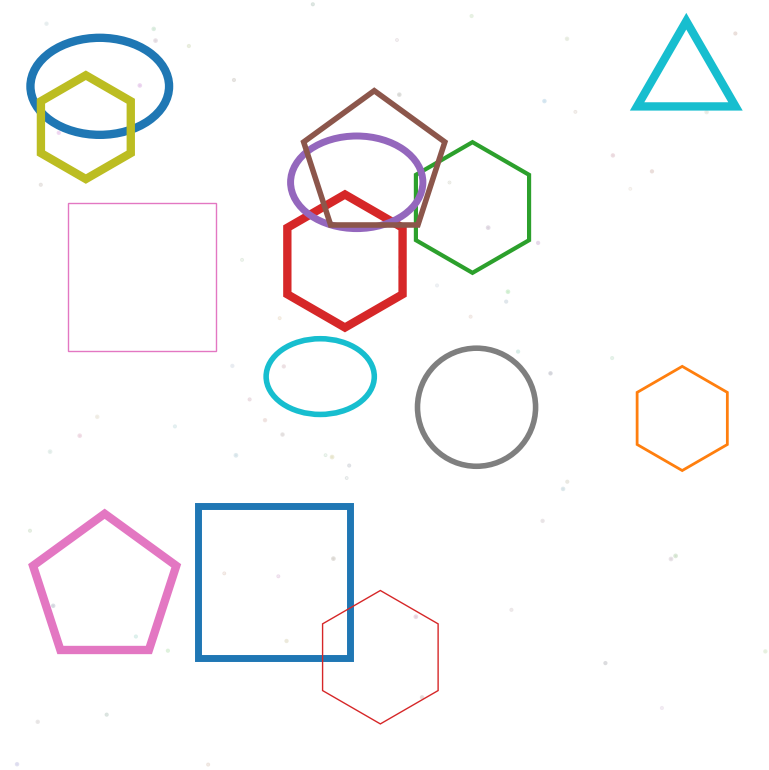[{"shape": "square", "thickness": 2.5, "radius": 0.49, "center": [0.356, 0.245]}, {"shape": "oval", "thickness": 3, "radius": 0.45, "center": [0.13, 0.888]}, {"shape": "hexagon", "thickness": 1, "radius": 0.34, "center": [0.886, 0.457]}, {"shape": "hexagon", "thickness": 1.5, "radius": 0.42, "center": [0.614, 0.731]}, {"shape": "hexagon", "thickness": 3, "radius": 0.43, "center": [0.448, 0.661]}, {"shape": "hexagon", "thickness": 0.5, "radius": 0.43, "center": [0.494, 0.146]}, {"shape": "oval", "thickness": 2.5, "radius": 0.43, "center": [0.463, 0.763]}, {"shape": "pentagon", "thickness": 2, "radius": 0.48, "center": [0.486, 0.786]}, {"shape": "pentagon", "thickness": 3, "radius": 0.49, "center": [0.136, 0.235]}, {"shape": "square", "thickness": 0.5, "radius": 0.48, "center": [0.184, 0.64]}, {"shape": "circle", "thickness": 2, "radius": 0.38, "center": [0.619, 0.471]}, {"shape": "hexagon", "thickness": 3, "radius": 0.34, "center": [0.111, 0.835]}, {"shape": "triangle", "thickness": 3, "radius": 0.37, "center": [0.891, 0.899]}, {"shape": "oval", "thickness": 2, "radius": 0.35, "center": [0.416, 0.511]}]